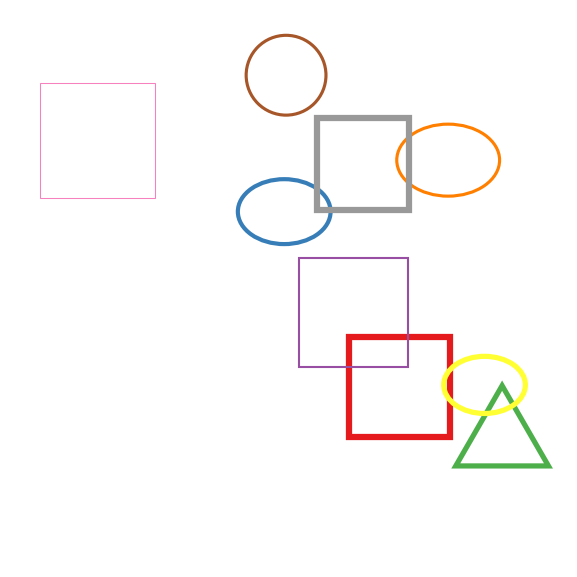[{"shape": "square", "thickness": 3, "radius": 0.44, "center": [0.692, 0.329]}, {"shape": "oval", "thickness": 2, "radius": 0.4, "center": [0.492, 0.633]}, {"shape": "triangle", "thickness": 2.5, "radius": 0.46, "center": [0.869, 0.239]}, {"shape": "square", "thickness": 1, "radius": 0.47, "center": [0.612, 0.458]}, {"shape": "oval", "thickness": 1.5, "radius": 0.45, "center": [0.776, 0.722]}, {"shape": "oval", "thickness": 2.5, "radius": 0.35, "center": [0.839, 0.333]}, {"shape": "circle", "thickness": 1.5, "radius": 0.35, "center": [0.495, 0.869]}, {"shape": "square", "thickness": 0.5, "radius": 0.5, "center": [0.17, 0.756]}, {"shape": "square", "thickness": 3, "radius": 0.4, "center": [0.629, 0.715]}]